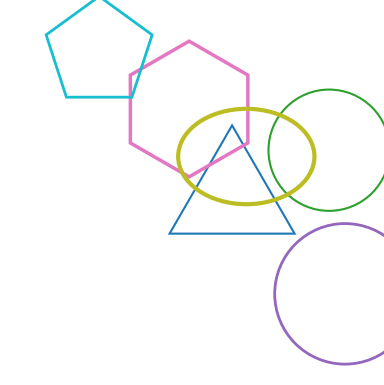[{"shape": "triangle", "thickness": 1.5, "radius": 0.94, "center": [0.603, 0.487]}, {"shape": "circle", "thickness": 1.5, "radius": 0.79, "center": [0.855, 0.61]}, {"shape": "circle", "thickness": 2, "radius": 0.91, "center": [0.896, 0.237]}, {"shape": "hexagon", "thickness": 2.5, "radius": 0.88, "center": [0.491, 0.717]}, {"shape": "oval", "thickness": 3, "radius": 0.88, "center": [0.64, 0.593]}, {"shape": "pentagon", "thickness": 2, "radius": 0.72, "center": [0.258, 0.865]}]